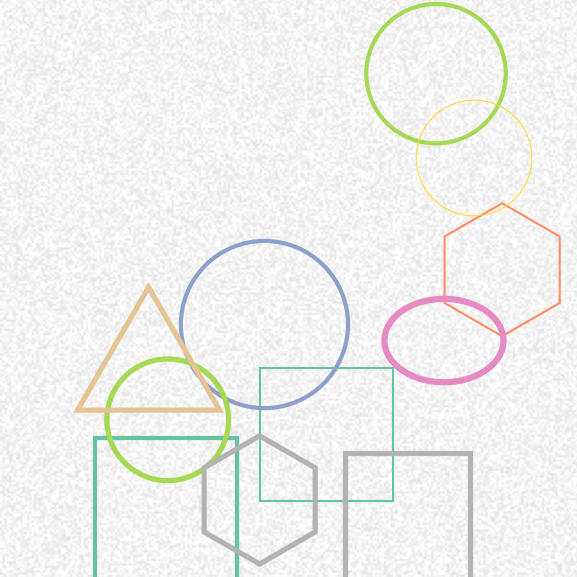[{"shape": "square", "thickness": 2, "radius": 0.61, "center": [0.287, 0.118]}, {"shape": "square", "thickness": 1, "radius": 0.58, "center": [0.565, 0.247]}, {"shape": "hexagon", "thickness": 1, "radius": 0.58, "center": [0.87, 0.532]}, {"shape": "circle", "thickness": 2, "radius": 0.72, "center": [0.458, 0.437]}, {"shape": "oval", "thickness": 3, "radius": 0.52, "center": [0.769, 0.409]}, {"shape": "circle", "thickness": 2, "radius": 0.6, "center": [0.755, 0.872]}, {"shape": "circle", "thickness": 2.5, "radius": 0.53, "center": [0.29, 0.272]}, {"shape": "circle", "thickness": 0.5, "radius": 0.5, "center": [0.821, 0.726]}, {"shape": "triangle", "thickness": 2.5, "radius": 0.71, "center": [0.257, 0.36]}, {"shape": "square", "thickness": 2.5, "radius": 0.54, "center": [0.706, 0.106]}, {"shape": "hexagon", "thickness": 2.5, "radius": 0.56, "center": [0.45, 0.133]}]